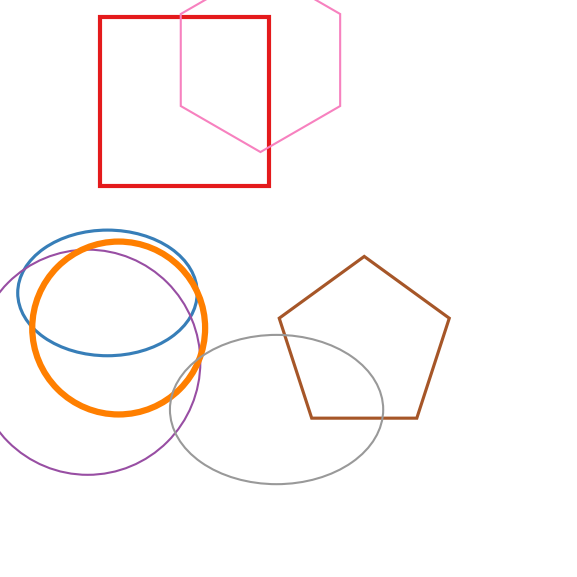[{"shape": "square", "thickness": 2, "radius": 0.73, "center": [0.32, 0.824]}, {"shape": "oval", "thickness": 1.5, "radius": 0.78, "center": [0.186, 0.492]}, {"shape": "circle", "thickness": 1, "radius": 0.97, "center": [0.152, 0.372]}, {"shape": "circle", "thickness": 3, "radius": 0.75, "center": [0.206, 0.431]}, {"shape": "pentagon", "thickness": 1.5, "radius": 0.77, "center": [0.631, 0.4]}, {"shape": "hexagon", "thickness": 1, "radius": 0.8, "center": [0.451, 0.895]}, {"shape": "oval", "thickness": 1, "radius": 0.92, "center": [0.479, 0.29]}]